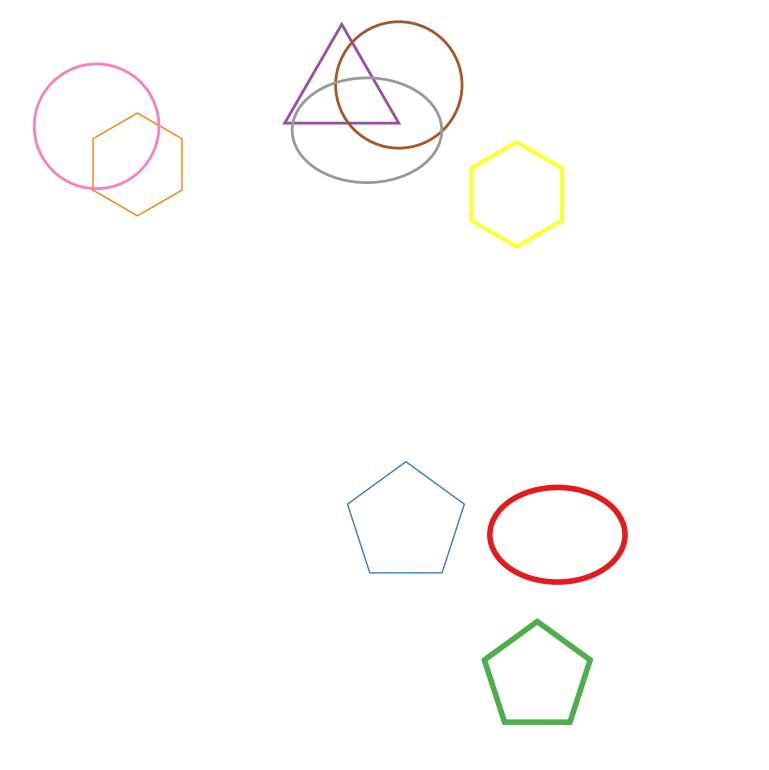[{"shape": "oval", "thickness": 2, "radius": 0.44, "center": [0.724, 0.306]}, {"shape": "pentagon", "thickness": 0.5, "radius": 0.4, "center": [0.527, 0.321]}, {"shape": "pentagon", "thickness": 2, "radius": 0.36, "center": [0.698, 0.121]}, {"shape": "triangle", "thickness": 1, "radius": 0.43, "center": [0.444, 0.883]}, {"shape": "hexagon", "thickness": 0.5, "radius": 0.33, "center": [0.179, 0.786]}, {"shape": "hexagon", "thickness": 1.5, "radius": 0.34, "center": [0.671, 0.747]}, {"shape": "circle", "thickness": 1, "radius": 0.41, "center": [0.518, 0.89]}, {"shape": "circle", "thickness": 1, "radius": 0.4, "center": [0.125, 0.836]}, {"shape": "oval", "thickness": 1, "radius": 0.49, "center": [0.477, 0.831]}]